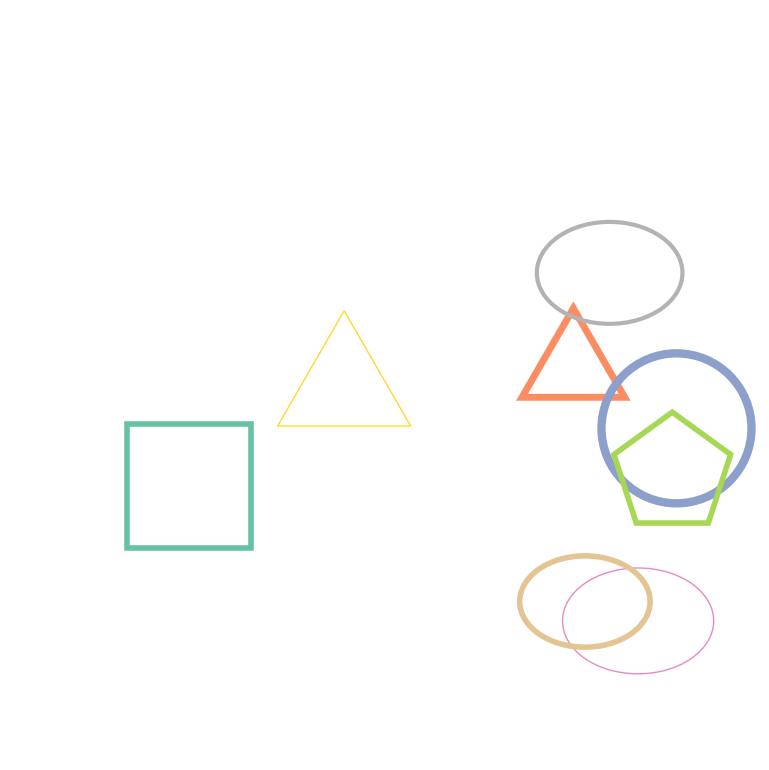[{"shape": "square", "thickness": 2, "radius": 0.4, "center": [0.245, 0.369]}, {"shape": "triangle", "thickness": 2.5, "radius": 0.39, "center": [0.745, 0.523]}, {"shape": "circle", "thickness": 3, "radius": 0.49, "center": [0.879, 0.444]}, {"shape": "oval", "thickness": 0.5, "radius": 0.49, "center": [0.829, 0.194]}, {"shape": "pentagon", "thickness": 2, "radius": 0.4, "center": [0.873, 0.385]}, {"shape": "triangle", "thickness": 0.5, "radius": 0.5, "center": [0.447, 0.497]}, {"shape": "oval", "thickness": 2, "radius": 0.42, "center": [0.76, 0.219]}, {"shape": "oval", "thickness": 1.5, "radius": 0.47, "center": [0.792, 0.646]}]